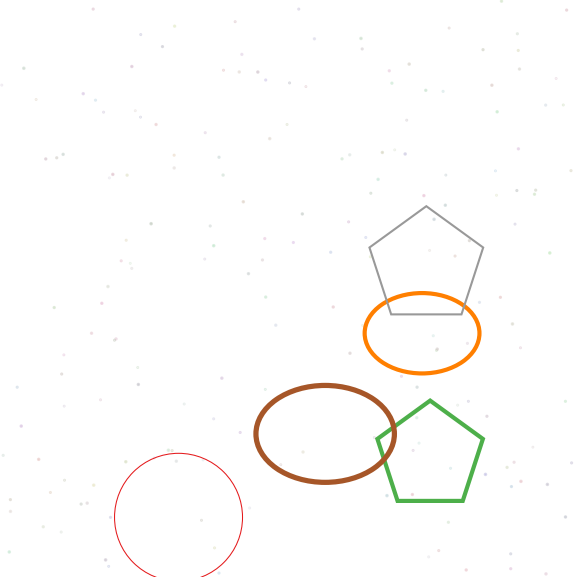[{"shape": "circle", "thickness": 0.5, "radius": 0.55, "center": [0.309, 0.103]}, {"shape": "pentagon", "thickness": 2, "radius": 0.48, "center": [0.745, 0.209]}, {"shape": "oval", "thickness": 2, "radius": 0.5, "center": [0.731, 0.422]}, {"shape": "oval", "thickness": 2.5, "radius": 0.6, "center": [0.563, 0.248]}, {"shape": "pentagon", "thickness": 1, "radius": 0.52, "center": [0.738, 0.539]}]